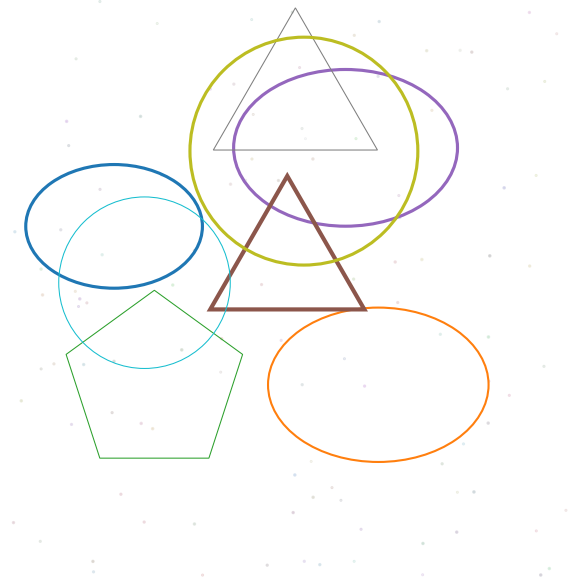[{"shape": "oval", "thickness": 1.5, "radius": 0.76, "center": [0.198, 0.607]}, {"shape": "oval", "thickness": 1, "radius": 0.95, "center": [0.655, 0.333]}, {"shape": "pentagon", "thickness": 0.5, "radius": 0.8, "center": [0.267, 0.336]}, {"shape": "oval", "thickness": 1.5, "radius": 0.97, "center": [0.598, 0.743]}, {"shape": "triangle", "thickness": 2, "radius": 0.77, "center": [0.497, 0.54]}, {"shape": "triangle", "thickness": 0.5, "radius": 0.82, "center": [0.511, 0.821]}, {"shape": "circle", "thickness": 1.5, "radius": 0.99, "center": [0.526, 0.737]}, {"shape": "circle", "thickness": 0.5, "radius": 0.74, "center": [0.25, 0.51]}]